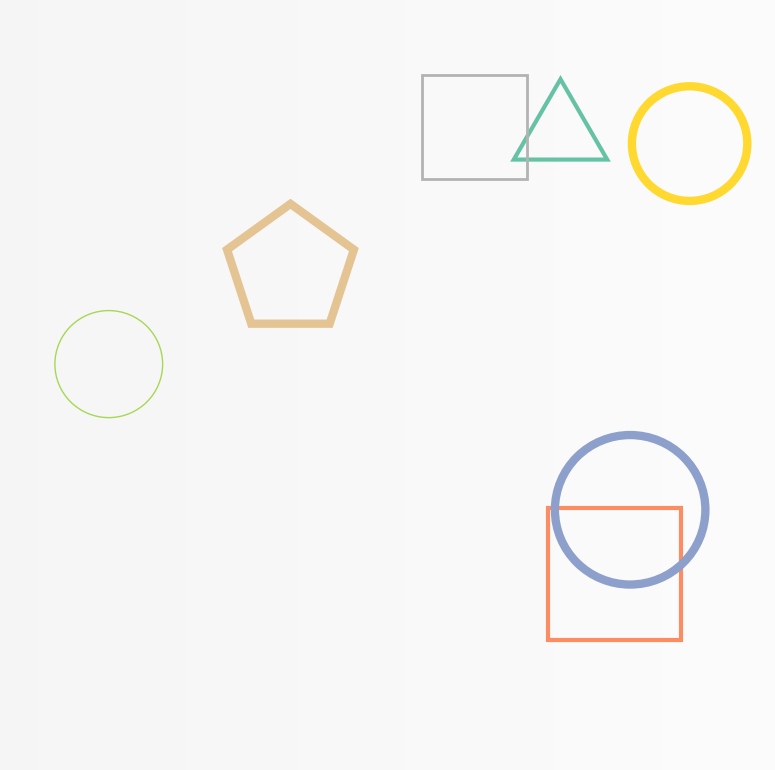[{"shape": "triangle", "thickness": 1.5, "radius": 0.35, "center": [0.723, 0.828]}, {"shape": "square", "thickness": 1.5, "radius": 0.43, "center": [0.793, 0.254]}, {"shape": "circle", "thickness": 3, "radius": 0.49, "center": [0.813, 0.338]}, {"shape": "circle", "thickness": 0.5, "radius": 0.35, "center": [0.14, 0.527]}, {"shape": "circle", "thickness": 3, "radius": 0.37, "center": [0.89, 0.814]}, {"shape": "pentagon", "thickness": 3, "radius": 0.43, "center": [0.375, 0.649]}, {"shape": "square", "thickness": 1, "radius": 0.34, "center": [0.612, 0.835]}]